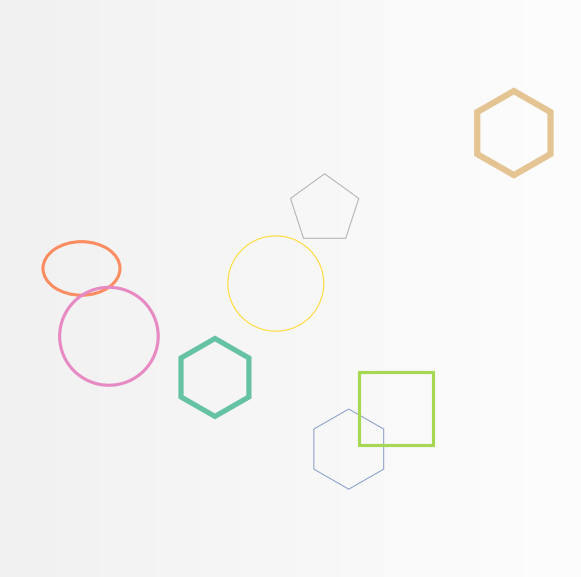[{"shape": "hexagon", "thickness": 2.5, "radius": 0.34, "center": [0.37, 0.346]}, {"shape": "oval", "thickness": 1.5, "radius": 0.33, "center": [0.14, 0.534]}, {"shape": "hexagon", "thickness": 0.5, "radius": 0.35, "center": [0.6, 0.221]}, {"shape": "circle", "thickness": 1.5, "radius": 0.42, "center": [0.187, 0.417]}, {"shape": "square", "thickness": 1.5, "radius": 0.32, "center": [0.681, 0.292]}, {"shape": "circle", "thickness": 0.5, "radius": 0.41, "center": [0.474, 0.508]}, {"shape": "hexagon", "thickness": 3, "radius": 0.36, "center": [0.884, 0.769]}, {"shape": "pentagon", "thickness": 0.5, "radius": 0.31, "center": [0.559, 0.636]}]